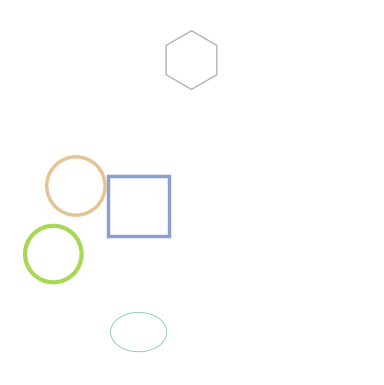[{"shape": "oval", "thickness": 0.5, "radius": 0.37, "center": [0.36, 0.137]}, {"shape": "square", "thickness": 2.5, "radius": 0.39, "center": [0.36, 0.465]}, {"shape": "circle", "thickness": 3, "radius": 0.37, "center": [0.139, 0.34]}, {"shape": "circle", "thickness": 2.5, "radius": 0.38, "center": [0.197, 0.517]}, {"shape": "hexagon", "thickness": 1, "radius": 0.38, "center": [0.497, 0.844]}]